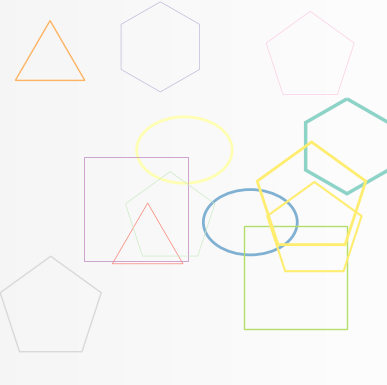[{"shape": "hexagon", "thickness": 2.5, "radius": 0.62, "center": [0.896, 0.62]}, {"shape": "oval", "thickness": 2, "radius": 0.62, "center": [0.476, 0.61]}, {"shape": "hexagon", "thickness": 0.5, "radius": 0.59, "center": [0.414, 0.878]}, {"shape": "triangle", "thickness": 0.5, "radius": 0.53, "center": [0.381, 0.367]}, {"shape": "oval", "thickness": 2, "radius": 0.61, "center": [0.646, 0.423]}, {"shape": "triangle", "thickness": 1, "radius": 0.52, "center": [0.129, 0.843]}, {"shape": "square", "thickness": 1, "radius": 0.67, "center": [0.762, 0.28]}, {"shape": "pentagon", "thickness": 0.5, "radius": 0.6, "center": [0.8, 0.851]}, {"shape": "pentagon", "thickness": 1, "radius": 0.69, "center": [0.131, 0.197]}, {"shape": "square", "thickness": 0.5, "radius": 0.68, "center": [0.351, 0.458]}, {"shape": "pentagon", "thickness": 0.5, "radius": 0.61, "center": [0.439, 0.433]}, {"shape": "pentagon", "thickness": 2, "radius": 0.74, "center": [0.804, 0.484]}, {"shape": "pentagon", "thickness": 1.5, "radius": 0.64, "center": [0.811, 0.399]}]